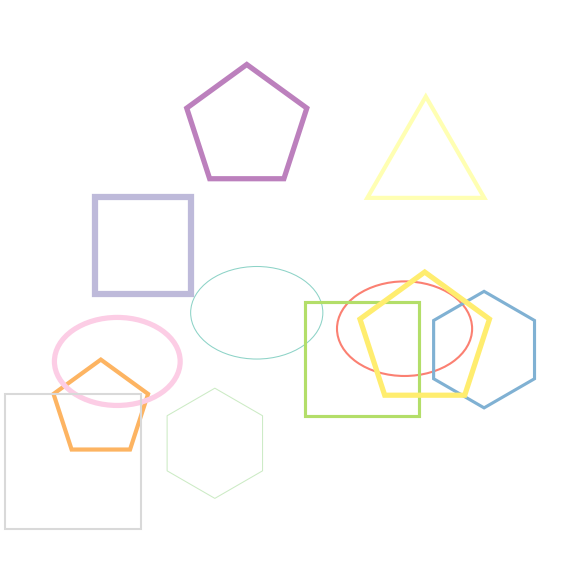[{"shape": "oval", "thickness": 0.5, "radius": 0.57, "center": [0.445, 0.458]}, {"shape": "triangle", "thickness": 2, "radius": 0.58, "center": [0.737, 0.715]}, {"shape": "square", "thickness": 3, "radius": 0.42, "center": [0.248, 0.574]}, {"shape": "oval", "thickness": 1, "radius": 0.58, "center": [0.701, 0.43]}, {"shape": "hexagon", "thickness": 1.5, "radius": 0.5, "center": [0.838, 0.394]}, {"shape": "pentagon", "thickness": 2, "radius": 0.43, "center": [0.175, 0.29]}, {"shape": "square", "thickness": 1.5, "radius": 0.49, "center": [0.628, 0.377]}, {"shape": "oval", "thickness": 2.5, "radius": 0.54, "center": [0.203, 0.373]}, {"shape": "square", "thickness": 1, "radius": 0.59, "center": [0.126, 0.2]}, {"shape": "pentagon", "thickness": 2.5, "radius": 0.55, "center": [0.427, 0.778]}, {"shape": "hexagon", "thickness": 0.5, "radius": 0.48, "center": [0.372, 0.232]}, {"shape": "pentagon", "thickness": 2.5, "radius": 0.59, "center": [0.735, 0.41]}]